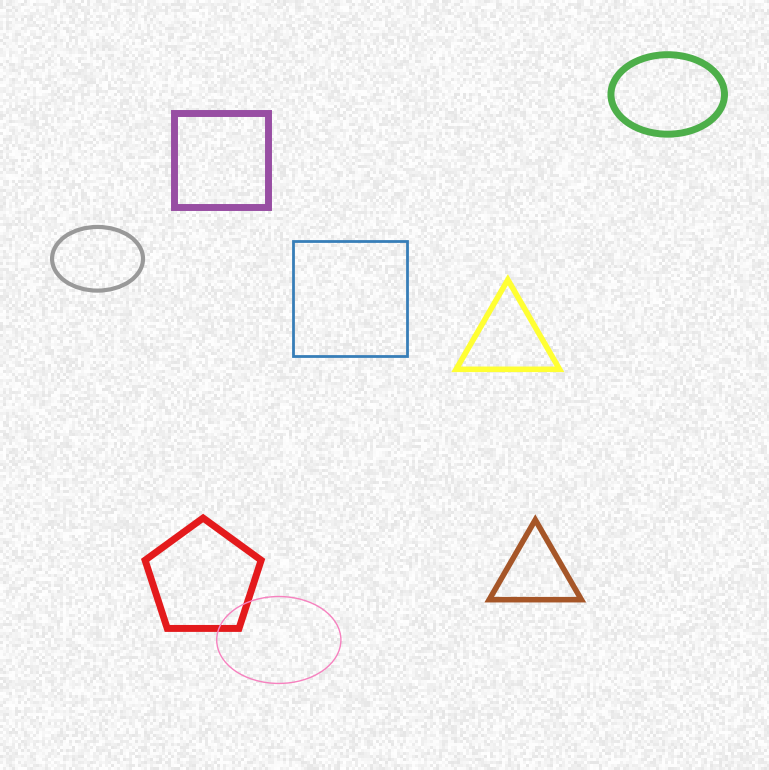[{"shape": "pentagon", "thickness": 2.5, "radius": 0.4, "center": [0.264, 0.248]}, {"shape": "square", "thickness": 1, "radius": 0.37, "center": [0.455, 0.613]}, {"shape": "oval", "thickness": 2.5, "radius": 0.37, "center": [0.867, 0.877]}, {"shape": "square", "thickness": 2.5, "radius": 0.31, "center": [0.287, 0.793]}, {"shape": "triangle", "thickness": 2, "radius": 0.39, "center": [0.66, 0.559]}, {"shape": "triangle", "thickness": 2, "radius": 0.35, "center": [0.695, 0.256]}, {"shape": "oval", "thickness": 0.5, "radius": 0.4, "center": [0.362, 0.169]}, {"shape": "oval", "thickness": 1.5, "radius": 0.3, "center": [0.127, 0.664]}]